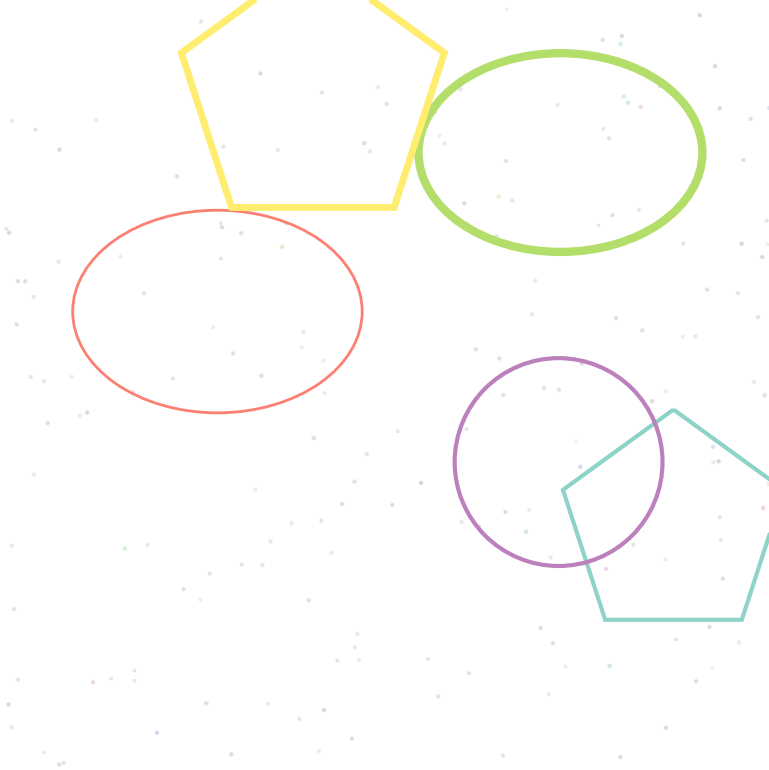[{"shape": "pentagon", "thickness": 1.5, "radius": 0.75, "center": [0.875, 0.317]}, {"shape": "oval", "thickness": 1, "radius": 0.94, "center": [0.282, 0.595]}, {"shape": "oval", "thickness": 3, "radius": 0.92, "center": [0.728, 0.802]}, {"shape": "circle", "thickness": 1.5, "radius": 0.67, "center": [0.725, 0.4]}, {"shape": "pentagon", "thickness": 2.5, "radius": 0.9, "center": [0.406, 0.876]}]